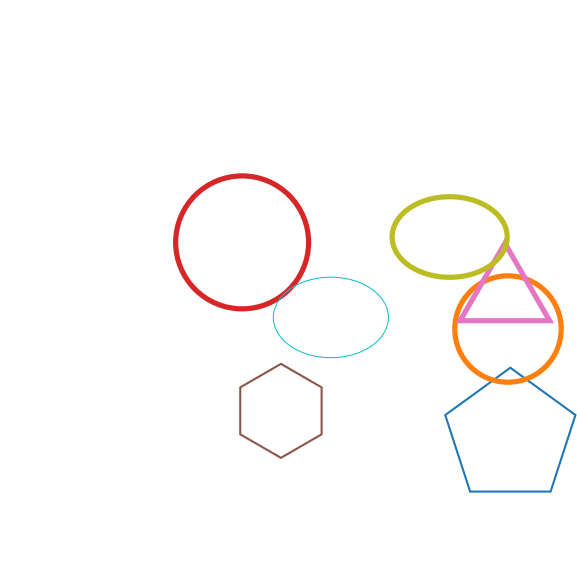[{"shape": "pentagon", "thickness": 1, "radius": 0.59, "center": [0.884, 0.244]}, {"shape": "circle", "thickness": 2.5, "radius": 0.46, "center": [0.88, 0.429]}, {"shape": "circle", "thickness": 2.5, "radius": 0.58, "center": [0.419, 0.579]}, {"shape": "hexagon", "thickness": 1, "radius": 0.41, "center": [0.486, 0.288]}, {"shape": "triangle", "thickness": 2.5, "radius": 0.45, "center": [0.874, 0.489]}, {"shape": "oval", "thickness": 2.5, "radius": 0.5, "center": [0.779, 0.589]}, {"shape": "oval", "thickness": 0.5, "radius": 0.5, "center": [0.573, 0.449]}]